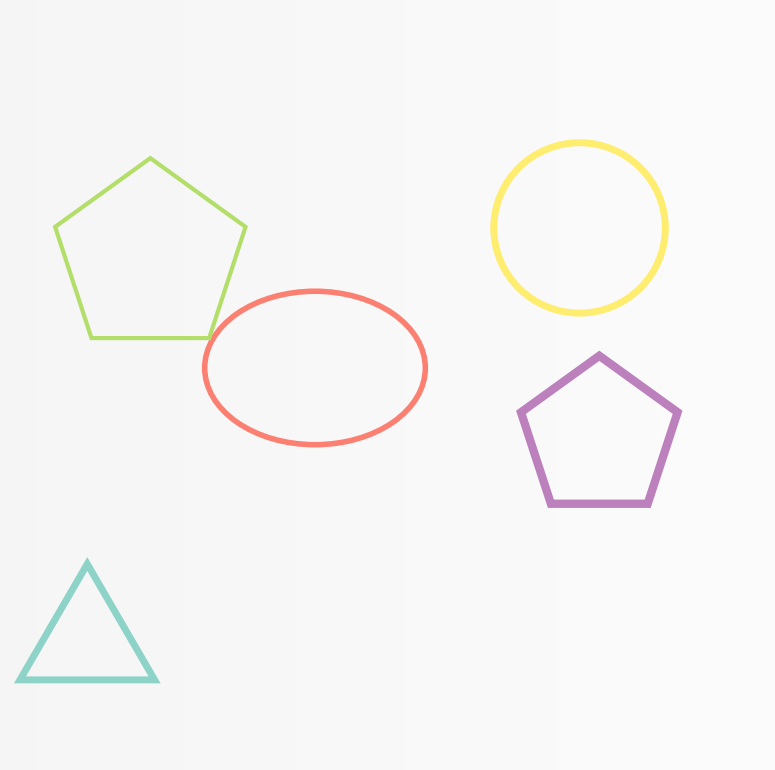[{"shape": "triangle", "thickness": 2.5, "radius": 0.5, "center": [0.113, 0.167]}, {"shape": "oval", "thickness": 2, "radius": 0.71, "center": [0.406, 0.522]}, {"shape": "pentagon", "thickness": 1.5, "radius": 0.65, "center": [0.194, 0.665]}, {"shape": "pentagon", "thickness": 3, "radius": 0.53, "center": [0.773, 0.432]}, {"shape": "circle", "thickness": 2.5, "radius": 0.55, "center": [0.748, 0.704]}]